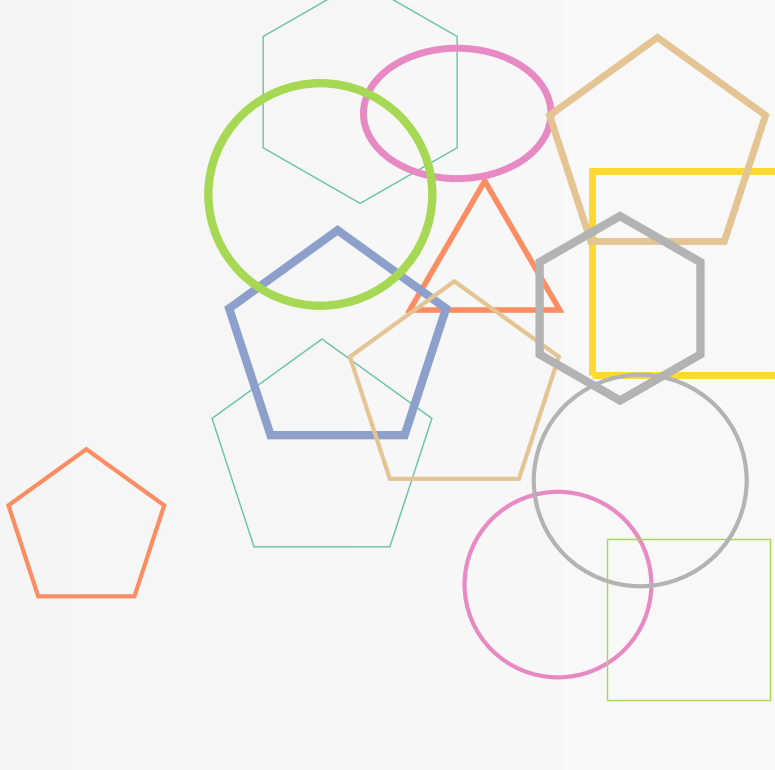[{"shape": "pentagon", "thickness": 0.5, "radius": 0.75, "center": [0.415, 0.411]}, {"shape": "hexagon", "thickness": 0.5, "radius": 0.72, "center": [0.465, 0.88]}, {"shape": "pentagon", "thickness": 1.5, "radius": 0.53, "center": [0.111, 0.311]}, {"shape": "triangle", "thickness": 2, "radius": 0.56, "center": [0.625, 0.653]}, {"shape": "pentagon", "thickness": 3, "radius": 0.74, "center": [0.436, 0.554]}, {"shape": "circle", "thickness": 1.5, "radius": 0.6, "center": [0.72, 0.241]}, {"shape": "oval", "thickness": 2.5, "radius": 0.6, "center": [0.59, 0.853]}, {"shape": "circle", "thickness": 3, "radius": 0.72, "center": [0.413, 0.747]}, {"shape": "square", "thickness": 0.5, "radius": 0.53, "center": [0.888, 0.195]}, {"shape": "square", "thickness": 2.5, "radius": 0.66, "center": [0.896, 0.646]}, {"shape": "pentagon", "thickness": 2.5, "radius": 0.73, "center": [0.848, 0.805]}, {"shape": "pentagon", "thickness": 1.5, "radius": 0.71, "center": [0.586, 0.493]}, {"shape": "circle", "thickness": 1.5, "radius": 0.69, "center": [0.826, 0.376]}, {"shape": "hexagon", "thickness": 3, "radius": 0.6, "center": [0.8, 0.6]}]